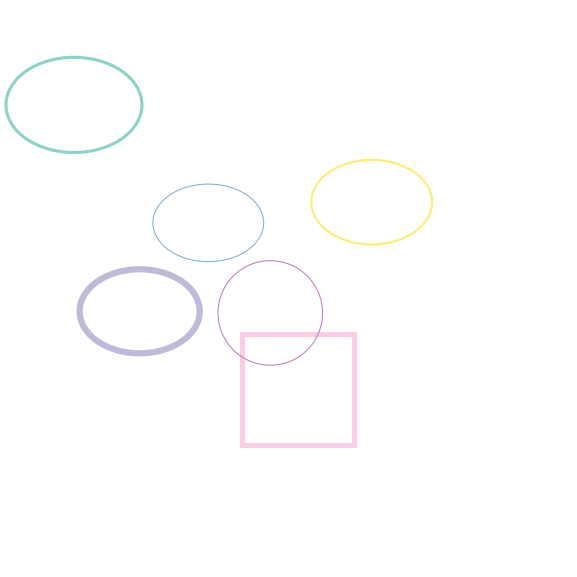[{"shape": "oval", "thickness": 1.5, "radius": 0.59, "center": [0.128, 0.817]}, {"shape": "oval", "thickness": 3, "radius": 0.52, "center": [0.242, 0.46]}, {"shape": "oval", "thickness": 0.5, "radius": 0.48, "center": [0.361, 0.613]}, {"shape": "square", "thickness": 2.5, "radius": 0.48, "center": [0.516, 0.324]}, {"shape": "circle", "thickness": 0.5, "radius": 0.45, "center": [0.468, 0.457]}, {"shape": "oval", "thickness": 1, "radius": 0.52, "center": [0.644, 0.649]}]